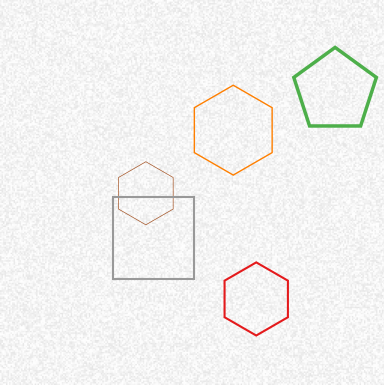[{"shape": "hexagon", "thickness": 1.5, "radius": 0.47, "center": [0.666, 0.224]}, {"shape": "pentagon", "thickness": 2.5, "radius": 0.56, "center": [0.87, 0.764]}, {"shape": "hexagon", "thickness": 1, "radius": 0.58, "center": [0.606, 0.662]}, {"shape": "hexagon", "thickness": 0.5, "radius": 0.41, "center": [0.379, 0.498]}, {"shape": "square", "thickness": 1.5, "radius": 0.53, "center": [0.399, 0.382]}]